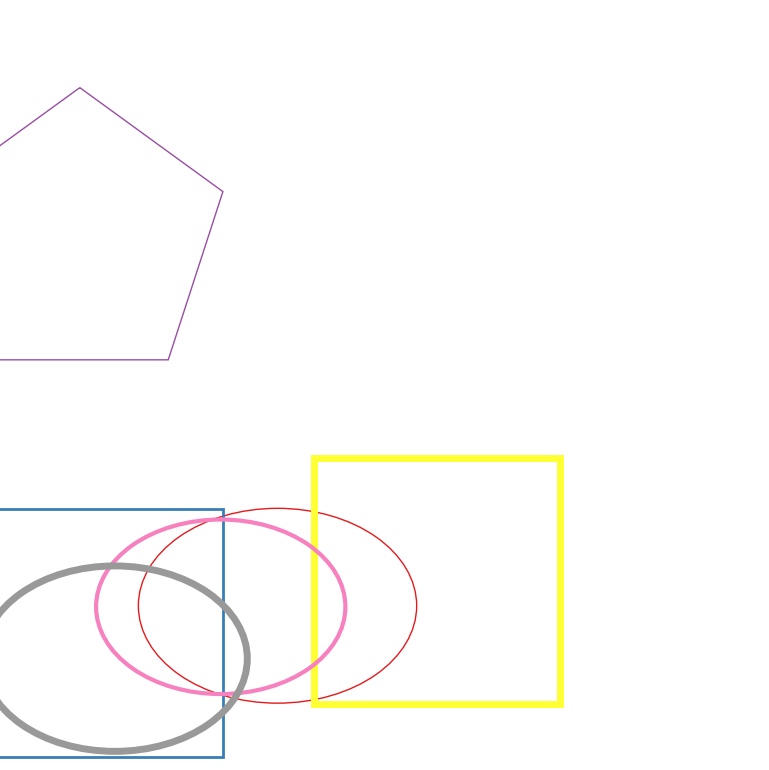[{"shape": "oval", "thickness": 0.5, "radius": 0.9, "center": [0.36, 0.213]}, {"shape": "square", "thickness": 1, "radius": 0.81, "center": [0.128, 0.178]}, {"shape": "pentagon", "thickness": 0.5, "radius": 0.98, "center": [0.104, 0.691]}, {"shape": "square", "thickness": 2.5, "radius": 0.8, "center": [0.567, 0.245]}, {"shape": "oval", "thickness": 1.5, "radius": 0.81, "center": [0.287, 0.212]}, {"shape": "oval", "thickness": 2.5, "radius": 0.86, "center": [0.149, 0.145]}]